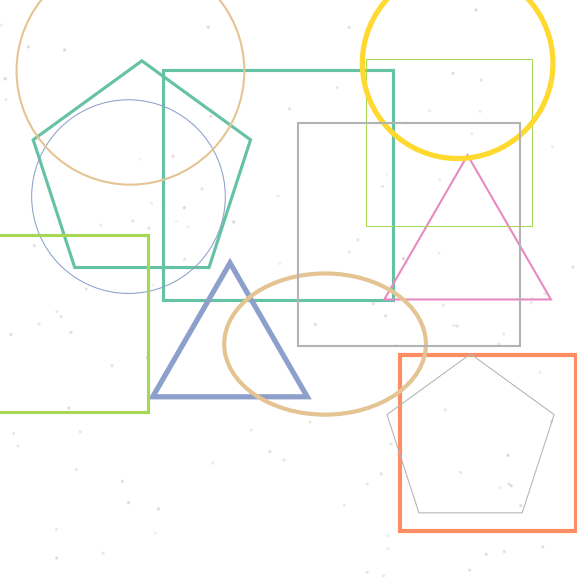[{"shape": "pentagon", "thickness": 1.5, "radius": 0.99, "center": [0.246, 0.696]}, {"shape": "square", "thickness": 1.5, "radius": 1.0, "center": [0.481, 0.678]}, {"shape": "square", "thickness": 2, "radius": 0.76, "center": [0.845, 0.232]}, {"shape": "triangle", "thickness": 2.5, "radius": 0.77, "center": [0.398, 0.389]}, {"shape": "circle", "thickness": 0.5, "radius": 0.84, "center": [0.222, 0.659]}, {"shape": "triangle", "thickness": 1, "radius": 0.83, "center": [0.81, 0.564]}, {"shape": "square", "thickness": 1.5, "radius": 0.76, "center": [0.103, 0.439]}, {"shape": "square", "thickness": 0.5, "radius": 0.72, "center": [0.777, 0.752]}, {"shape": "circle", "thickness": 2.5, "radius": 0.83, "center": [0.792, 0.89]}, {"shape": "circle", "thickness": 1, "radius": 0.99, "center": [0.226, 0.877]}, {"shape": "oval", "thickness": 2, "radius": 0.87, "center": [0.563, 0.403]}, {"shape": "pentagon", "thickness": 0.5, "radius": 0.76, "center": [0.815, 0.234]}, {"shape": "square", "thickness": 1, "radius": 0.96, "center": [0.708, 0.593]}]